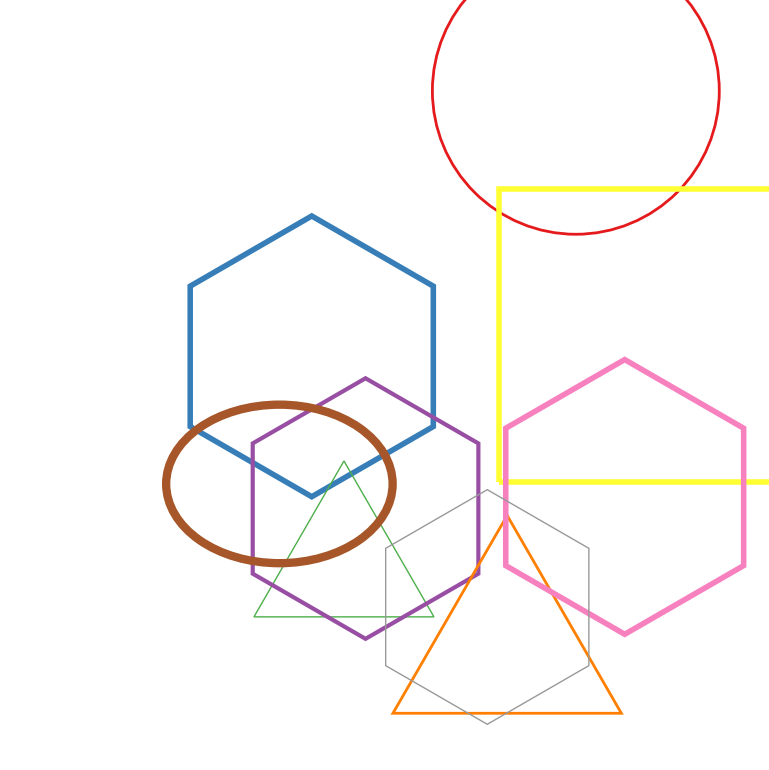[{"shape": "circle", "thickness": 1, "radius": 0.93, "center": [0.748, 0.882]}, {"shape": "hexagon", "thickness": 2, "radius": 0.91, "center": [0.405, 0.537]}, {"shape": "triangle", "thickness": 0.5, "radius": 0.67, "center": [0.447, 0.266]}, {"shape": "hexagon", "thickness": 1.5, "radius": 0.85, "center": [0.475, 0.34]}, {"shape": "triangle", "thickness": 1, "radius": 0.86, "center": [0.659, 0.159]}, {"shape": "square", "thickness": 2, "radius": 0.95, "center": [0.838, 0.564]}, {"shape": "oval", "thickness": 3, "radius": 0.74, "center": [0.363, 0.372]}, {"shape": "hexagon", "thickness": 2, "radius": 0.89, "center": [0.811, 0.355]}, {"shape": "hexagon", "thickness": 0.5, "radius": 0.76, "center": [0.633, 0.212]}]